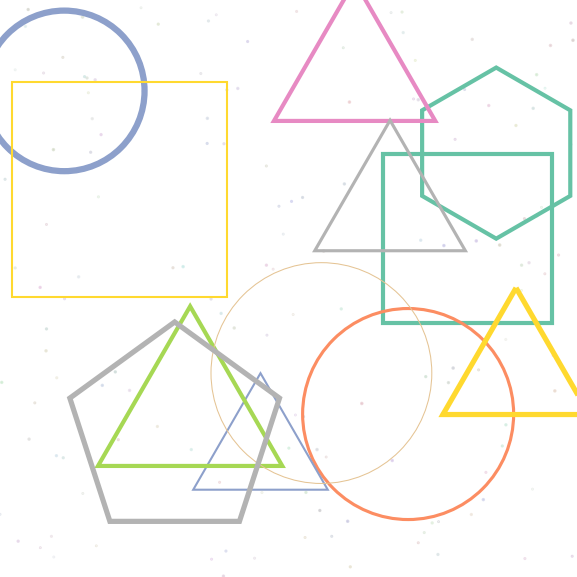[{"shape": "square", "thickness": 2, "radius": 0.73, "center": [0.81, 0.586]}, {"shape": "hexagon", "thickness": 2, "radius": 0.74, "center": [0.859, 0.734]}, {"shape": "circle", "thickness": 1.5, "radius": 0.91, "center": [0.707, 0.282]}, {"shape": "triangle", "thickness": 1, "radius": 0.67, "center": [0.451, 0.218]}, {"shape": "circle", "thickness": 3, "radius": 0.7, "center": [0.111, 0.842]}, {"shape": "triangle", "thickness": 2, "radius": 0.81, "center": [0.614, 0.87]}, {"shape": "triangle", "thickness": 2, "radius": 0.92, "center": [0.329, 0.284]}, {"shape": "square", "thickness": 1, "radius": 0.93, "center": [0.207, 0.671]}, {"shape": "triangle", "thickness": 2.5, "radius": 0.73, "center": [0.894, 0.354]}, {"shape": "circle", "thickness": 0.5, "radius": 0.96, "center": [0.557, 0.353]}, {"shape": "triangle", "thickness": 1.5, "radius": 0.75, "center": [0.675, 0.64]}, {"shape": "pentagon", "thickness": 2.5, "radius": 0.95, "center": [0.302, 0.251]}]